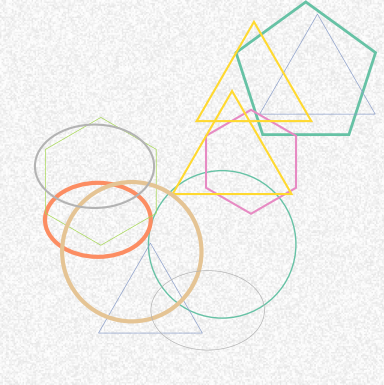[{"shape": "circle", "thickness": 1, "radius": 0.96, "center": [0.577, 0.365]}, {"shape": "pentagon", "thickness": 2, "radius": 0.95, "center": [0.794, 0.804]}, {"shape": "oval", "thickness": 3, "radius": 0.69, "center": [0.254, 0.429]}, {"shape": "triangle", "thickness": 0.5, "radius": 0.78, "center": [0.391, 0.213]}, {"shape": "triangle", "thickness": 0.5, "radius": 0.87, "center": [0.825, 0.79]}, {"shape": "hexagon", "thickness": 1.5, "radius": 0.67, "center": [0.652, 0.58]}, {"shape": "hexagon", "thickness": 0.5, "radius": 0.83, "center": [0.262, 0.529]}, {"shape": "triangle", "thickness": 1.5, "radius": 0.86, "center": [0.66, 0.771]}, {"shape": "triangle", "thickness": 1.5, "radius": 0.89, "center": [0.603, 0.585]}, {"shape": "circle", "thickness": 3, "radius": 0.9, "center": [0.342, 0.346]}, {"shape": "oval", "thickness": 0.5, "radius": 0.74, "center": [0.539, 0.194]}, {"shape": "oval", "thickness": 1.5, "radius": 0.77, "center": [0.245, 0.568]}]